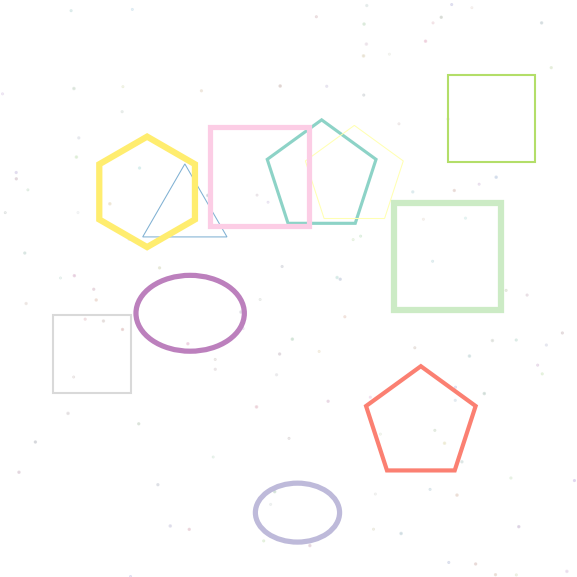[{"shape": "pentagon", "thickness": 1.5, "radius": 0.5, "center": [0.557, 0.693]}, {"shape": "pentagon", "thickness": 0.5, "radius": 0.45, "center": [0.614, 0.693]}, {"shape": "oval", "thickness": 2.5, "radius": 0.36, "center": [0.515, 0.111]}, {"shape": "pentagon", "thickness": 2, "radius": 0.5, "center": [0.729, 0.265]}, {"shape": "triangle", "thickness": 0.5, "radius": 0.42, "center": [0.32, 0.631]}, {"shape": "square", "thickness": 1, "radius": 0.38, "center": [0.851, 0.794]}, {"shape": "square", "thickness": 2.5, "radius": 0.43, "center": [0.449, 0.694]}, {"shape": "square", "thickness": 1, "radius": 0.34, "center": [0.159, 0.386]}, {"shape": "oval", "thickness": 2.5, "radius": 0.47, "center": [0.329, 0.457]}, {"shape": "square", "thickness": 3, "radius": 0.46, "center": [0.775, 0.556]}, {"shape": "hexagon", "thickness": 3, "radius": 0.48, "center": [0.255, 0.667]}]